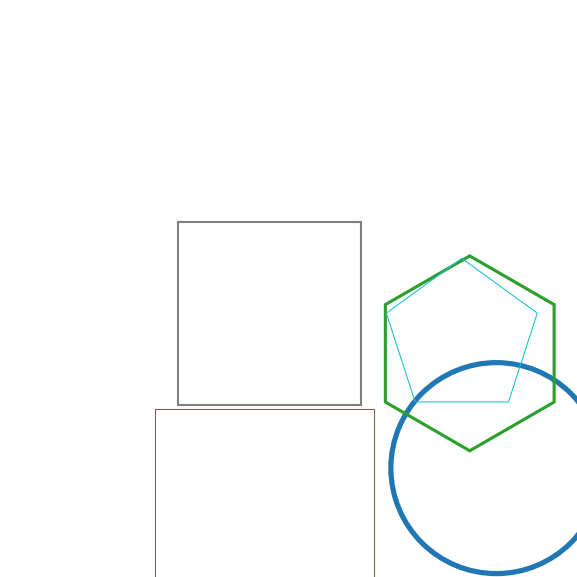[{"shape": "circle", "thickness": 2.5, "radius": 0.91, "center": [0.859, 0.189]}, {"shape": "hexagon", "thickness": 1.5, "radius": 0.84, "center": [0.813, 0.387]}, {"shape": "square", "thickness": 0.5, "radius": 0.95, "center": [0.458, 0.101]}, {"shape": "square", "thickness": 1, "radius": 0.79, "center": [0.467, 0.457]}, {"shape": "pentagon", "thickness": 0.5, "radius": 0.69, "center": [0.8, 0.414]}]